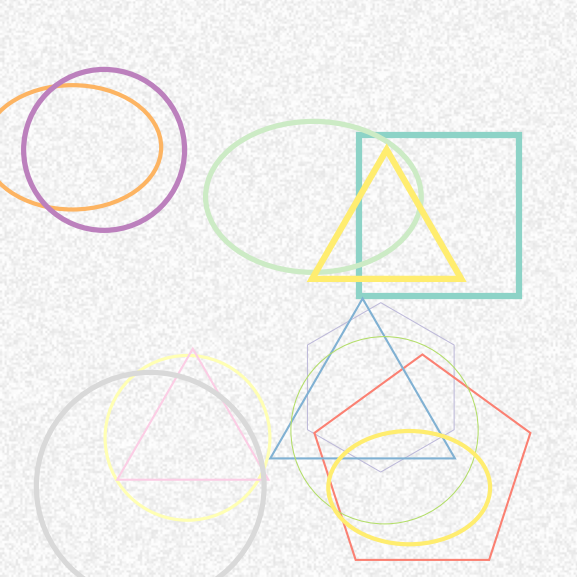[{"shape": "square", "thickness": 3, "radius": 0.7, "center": [0.76, 0.626]}, {"shape": "circle", "thickness": 1.5, "radius": 0.71, "center": [0.325, 0.241]}, {"shape": "hexagon", "thickness": 0.5, "radius": 0.73, "center": [0.659, 0.328]}, {"shape": "pentagon", "thickness": 1, "radius": 0.98, "center": [0.731, 0.189]}, {"shape": "triangle", "thickness": 1, "radius": 0.92, "center": [0.628, 0.298]}, {"shape": "oval", "thickness": 2, "radius": 0.77, "center": [0.125, 0.744]}, {"shape": "circle", "thickness": 0.5, "radius": 0.81, "center": [0.666, 0.254]}, {"shape": "triangle", "thickness": 1, "radius": 0.76, "center": [0.334, 0.244]}, {"shape": "circle", "thickness": 2.5, "radius": 0.99, "center": [0.26, 0.157]}, {"shape": "circle", "thickness": 2.5, "radius": 0.7, "center": [0.18, 0.74]}, {"shape": "oval", "thickness": 2.5, "radius": 0.93, "center": [0.543, 0.658]}, {"shape": "triangle", "thickness": 3, "radius": 0.75, "center": [0.67, 0.591]}, {"shape": "oval", "thickness": 2, "radius": 0.7, "center": [0.709, 0.155]}]